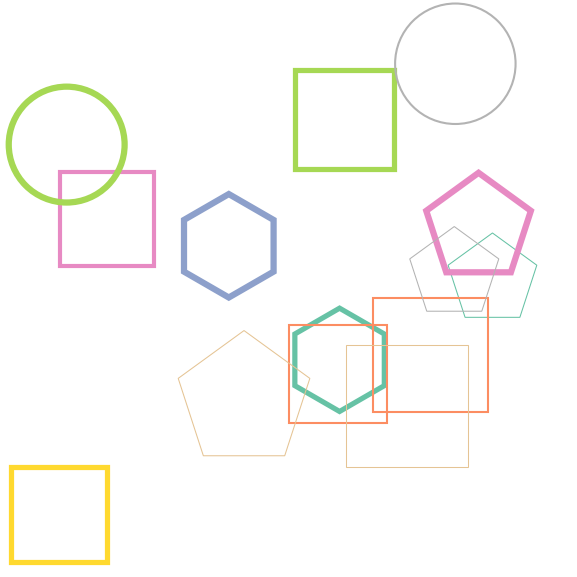[{"shape": "pentagon", "thickness": 0.5, "radius": 0.4, "center": [0.853, 0.515]}, {"shape": "hexagon", "thickness": 2.5, "radius": 0.45, "center": [0.588, 0.376]}, {"shape": "square", "thickness": 1, "radius": 0.49, "center": [0.745, 0.384]}, {"shape": "square", "thickness": 1, "radius": 0.42, "center": [0.585, 0.351]}, {"shape": "hexagon", "thickness": 3, "radius": 0.45, "center": [0.396, 0.574]}, {"shape": "pentagon", "thickness": 3, "radius": 0.48, "center": [0.829, 0.605]}, {"shape": "square", "thickness": 2, "radius": 0.41, "center": [0.186, 0.62]}, {"shape": "square", "thickness": 2.5, "radius": 0.43, "center": [0.597, 0.793]}, {"shape": "circle", "thickness": 3, "radius": 0.5, "center": [0.115, 0.749]}, {"shape": "square", "thickness": 2.5, "radius": 0.41, "center": [0.102, 0.108]}, {"shape": "pentagon", "thickness": 0.5, "radius": 0.6, "center": [0.423, 0.307]}, {"shape": "square", "thickness": 0.5, "radius": 0.53, "center": [0.705, 0.295]}, {"shape": "circle", "thickness": 1, "radius": 0.52, "center": [0.788, 0.889]}, {"shape": "pentagon", "thickness": 0.5, "radius": 0.41, "center": [0.787, 0.526]}]